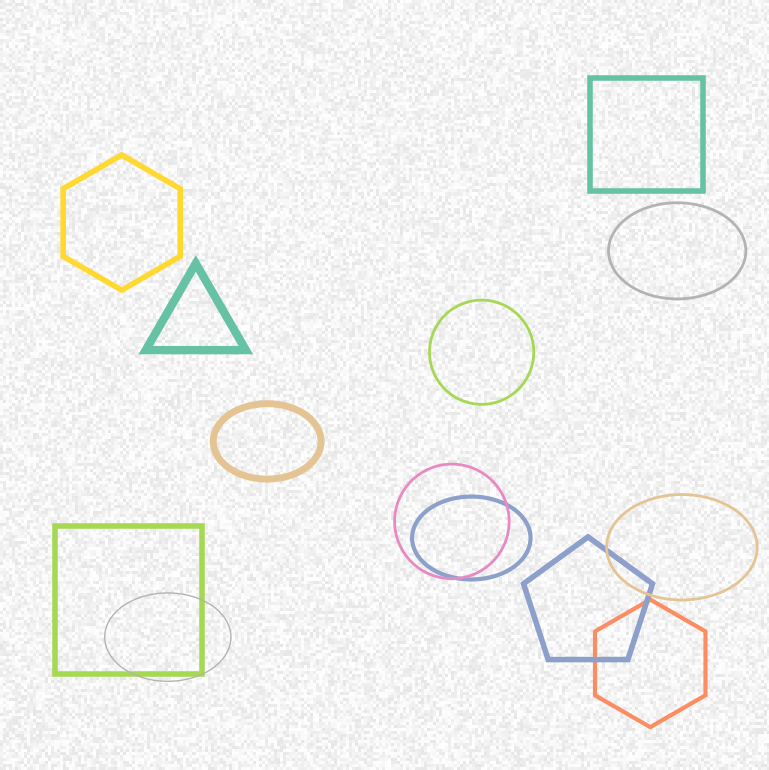[{"shape": "triangle", "thickness": 3, "radius": 0.38, "center": [0.254, 0.583]}, {"shape": "square", "thickness": 2, "radius": 0.37, "center": [0.84, 0.826]}, {"shape": "hexagon", "thickness": 1.5, "radius": 0.41, "center": [0.844, 0.139]}, {"shape": "oval", "thickness": 1.5, "radius": 0.38, "center": [0.612, 0.301]}, {"shape": "pentagon", "thickness": 2, "radius": 0.44, "center": [0.764, 0.215]}, {"shape": "circle", "thickness": 1, "radius": 0.37, "center": [0.587, 0.323]}, {"shape": "circle", "thickness": 1, "radius": 0.34, "center": [0.626, 0.543]}, {"shape": "square", "thickness": 2, "radius": 0.48, "center": [0.167, 0.221]}, {"shape": "hexagon", "thickness": 2, "radius": 0.44, "center": [0.158, 0.711]}, {"shape": "oval", "thickness": 2.5, "radius": 0.35, "center": [0.347, 0.427]}, {"shape": "oval", "thickness": 1, "radius": 0.49, "center": [0.886, 0.289]}, {"shape": "oval", "thickness": 0.5, "radius": 0.41, "center": [0.218, 0.173]}, {"shape": "oval", "thickness": 1, "radius": 0.45, "center": [0.879, 0.674]}]